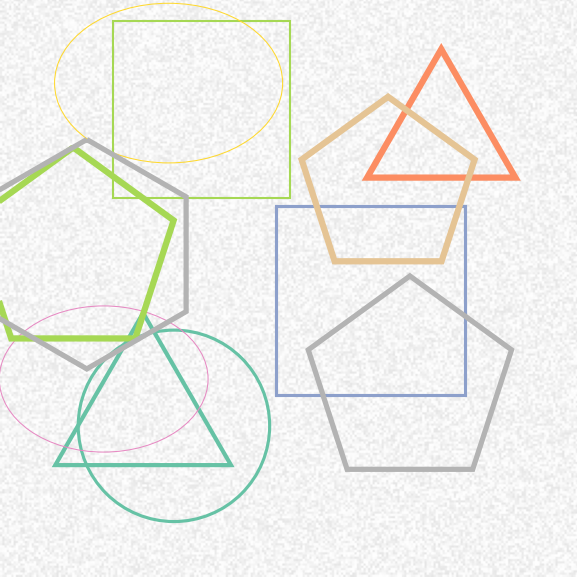[{"shape": "triangle", "thickness": 2, "radius": 0.88, "center": [0.248, 0.282]}, {"shape": "circle", "thickness": 1.5, "radius": 0.83, "center": [0.301, 0.262]}, {"shape": "triangle", "thickness": 3, "radius": 0.74, "center": [0.764, 0.766]}, {"shape": "square", "thickness": 1.5, "radius": 0.82, "center": [0.642, 0.479]}, {"shape": "oval", "thickness": 0.5, "radius": 0.9, "center": [0.18, 0.343]}, {"shape": "square", "thickness": 1, "radius": 0.77, "center": [0.349, 0.81]}, {"shape": "pentagon", "thickness": 3, "radius": 0.91, "center": [0.127, 0.561]}, {"shape": "oval", "thickness": 0.5, "radius": 0.99, "center": [0.292, 0.855]}, {"shape": "pentagon", "thickness": 3, "radius": 0.79, "center": [0.672, 0.674]}, {"shape": "hexagon", "thickness": 2.5, "radius": 0.99, "center": [0.15, 0.559]}, {"shape": "pentagon", "thickness": 2.5, "radius": 0.93, "center": [0.71, 0.336]}]